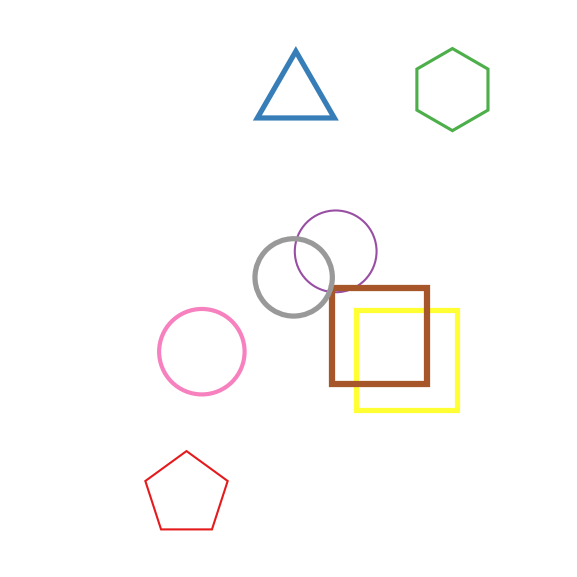[{"shape": "pentagon", "thickness": 1, "radius": 0.37, "center": [0.323, 0.143]}, {"shape": "triangle", "thickness": 2.5, "radius": 0.38, "center": [0.512, 0.833]}, {"shape": "hexagon", "thickness": 1.5, "radius": 0.36, "center": [0.783, 0.844]}, {"shape": "circle", "thickness": 1, "radius": 0.35, "center": [0.581, 0.564]}, {"shape": "square", "thickness": 2.5, "radius": 0.43, "center": [0.704, 0.376]}, {"shape": "square", "thickness": 3, "radius": 0.41, "center": [0.657, 0.417]}, {"shape": "circle", "thickness": 2, "radius": 0.37, "center": [0.35, 0.39]}, {"shape": "circle", "thickness": 2.5, "radius": 0.33, "center": [0.509, 0.519]}]